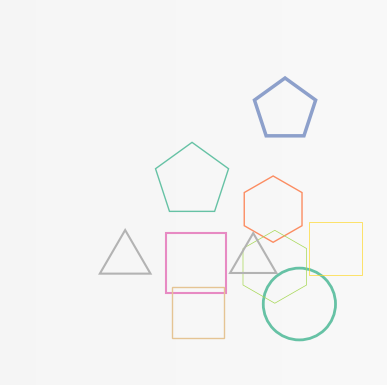[{"shape": "circle", "thickness": 2, "radius": 0.47, "center": [0.773, 0.21]}, {"shape": "pentagon", "thickness": 1, "radius": 0.5, "center": [0.496, 0.531]}, {"shape": "hexagon", "thickness": 1, "radius": 0.43, "center": [0.705, 0.457]}, {"shape": "pentagon", "thickness": 2.5, "radius": 0.41, "center": [0.736, 0.714]}, {"shape": "square", "thickness": 1.5, "radius": 0.39, "center": [0.506, 0.318]}, {"shape": "hexagon", "thickness": 0.5, "radius": 0.47, "center": [0.709, 0.307]}, {"shape": "square", "thickness": 0.5, "radius": 0.35, "center": [0.866, 0.355]}, {"shape": "square", "thickness": 1, "radius": 0.34, "center": [0.512, 0.188]}, {"shape": "triangle", "thickness": 1.5, "radius": 0.34, "center": [0.653, 0.325]}, {"shape": "triangle", "thickness": 1.5, "radius": 0.38, "center": [0.323, 0.327]}]